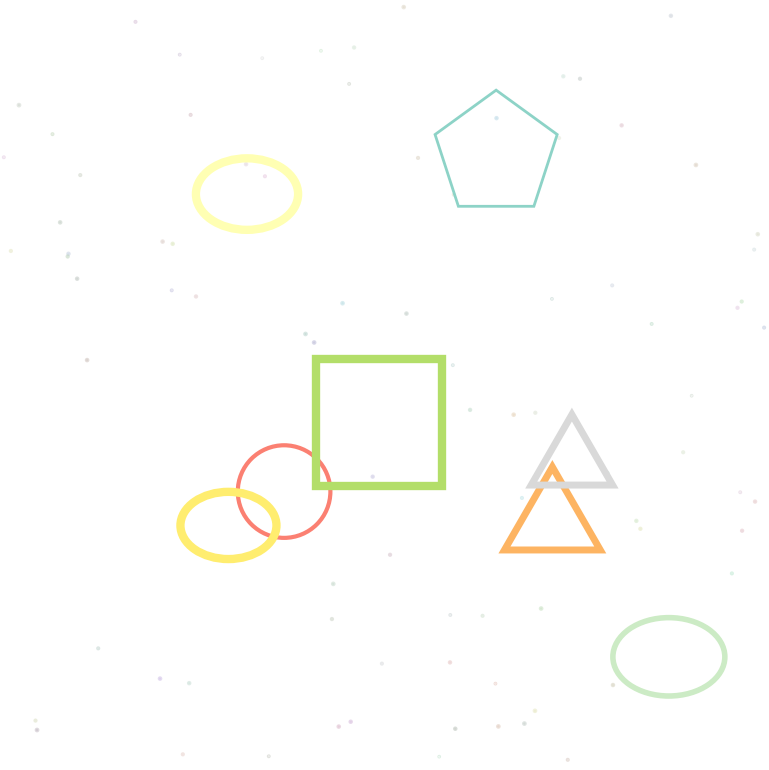[{"shape": "pentagon", "thickness": 1, "radius": 0.42, "center": [0.644, 0.8]}, {"shape": "oval", "thickness": 3, "radius": 0.33, "center": [0.321, 0.748]}, {"shape": "circle", "thickness": 1.5, "radius": 0.3, "center": [0.369, 0.362]}, {"shape": "triangle", "thickness": 2.5, "radius": 0.36, "center": [0.717, 0.322]}, {"shape": "square", "thickness": 3, "radius": 0.41, "center": [0.492, 0.451]}, {"shape": "triangle", "thickness": 2.5, "radius": 0.31, "center": [0.743, 0.401]}, {"shape": "oval", "thickness": 2, "radius": 0.36, "center": [0.869, 0.147]}, {"shape": "oval", "thickness": 3, "radius": 0.31, "center": [0.297, 0.318]}]